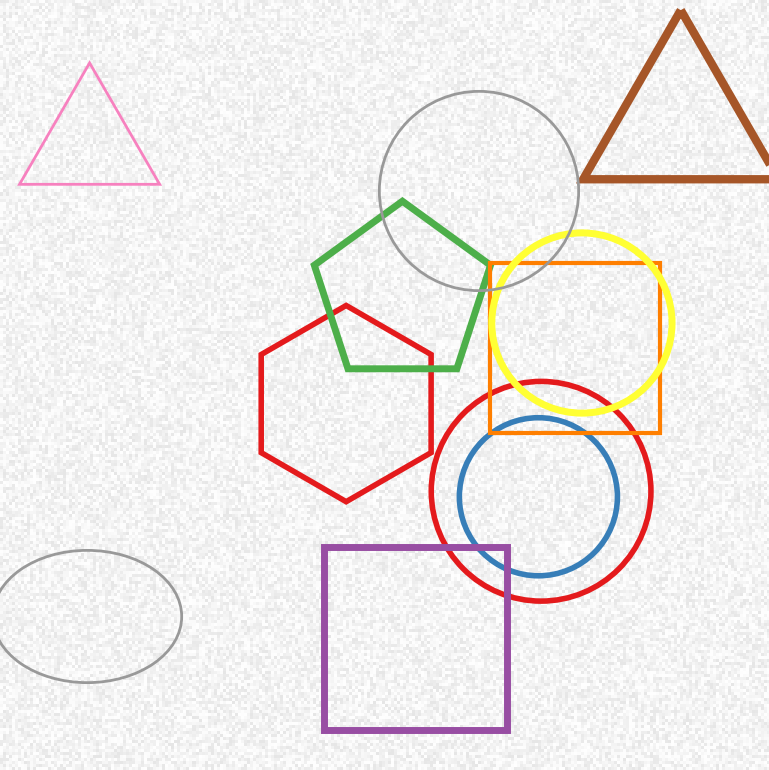[{"shape": "hexagon", "thickness": 2, "radius": 0.64, "center": [0.45, 0.476]}, {"shape": "circle", "thickness": 2, "radius": 0.71, "center": [0.703, 0.362]}, {"shape": "circle", "thickness": 2, "radius": 0.51, "center": [0.699, 0.355]}, {"shape": "pentagon", "thickness": 2.5, "radius": 0.6, "center": [0.523, 0.618]}, {"shape": "square", "thickness": 2.5, "radius": 0.59, "center": [0.54, 0.171]}, {"shape": "square", "thickness": 1.5, "radius": 0.55, "center": [0.747, 0.548]}, {"shape": "circle", "thickness": 2.5, "radius": 0.59, "center": [0.756, 0.58]}, {"shape": "triangle", "thickness": 3, "radius": 0.73, "center": [0.884, 0.84]}, {"shape": "triangle", "thickness": 1, "radius": 0.53, "center": [0.116, 0.813]}, {"shape": "circle", "thickness": 1, "radius": 0.65, "center": [0.622, 0.752]}, {"shape": "oval", "thickness": 1, "radius": 0.61, "center": [0.113, 0.199]}]